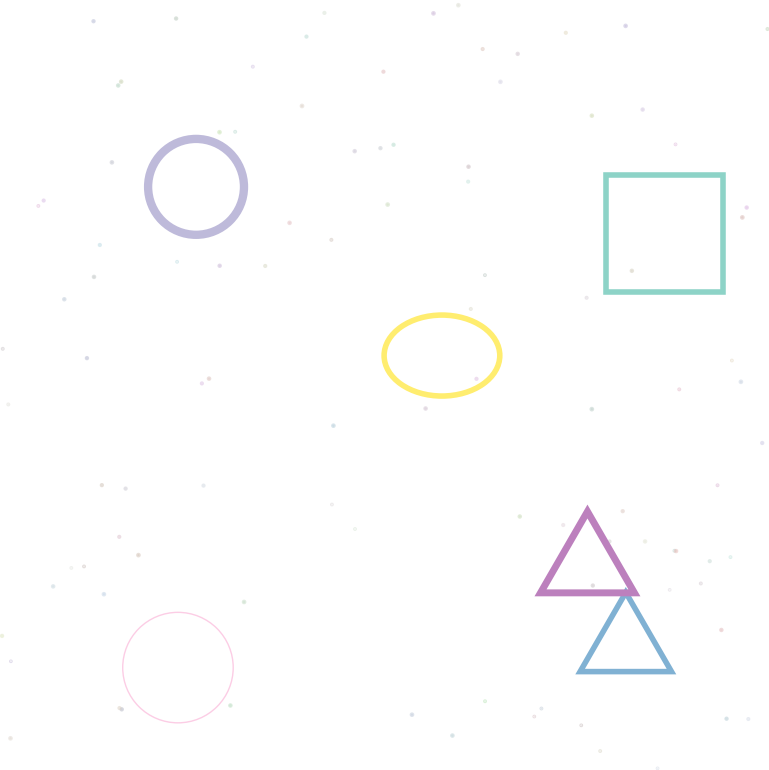[{"shape": "square", "thickness": 2, "radius": 0.38, "center": [0.863, 0.697]}, {"shape": "circle", "thickness": 3, "radius": 0.31, "center": [0.255, 0.757]}, {"shape": "triangle", "thickness": 2, "radius": 0.34, "center": [0.813, 0.162]}, {"shape": "circle", "thickness": 0.5, "radius": 0.36, "center": [0.231, 0.133]}, {"shape": "triangle", "thickness": 2.5, "radius": 0.35, "center": [0.763, 0.265]}, {"shape": "oval", "thickness": 2, "radius": 0.38, "center": [0.574, 0.538]}]